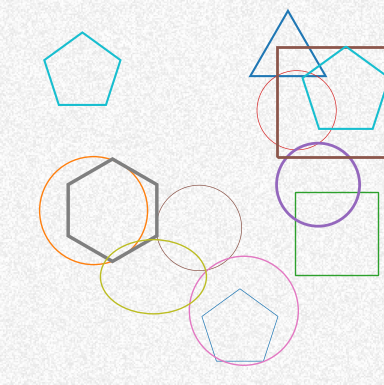[{"shape": "pentagon", "thickness": 0.5, "radius": 0.52, "center": [0.623, 0.146]}, {"shape": "triangle", "thickness": 1.5, "radius": 0.57, "center": [0.748, 0.859]}, {"shape": "circle", "thickness": 1, "radius": 0.7, "center": [0.243, 0.453]}, {"shape": "square", "thickness": 1, "radius": 0.54, "center": [0.875, 0.393]}, {"shape": "circle", "thickness": 0.5, "radius": 0.51, "center": [0.771, 0.714]}, {"shape": "circle", "thickness": 2, "radius": 0.54, "center": [0.826, 0.52]}, {"shape": "square", "thickness": 2, "radius": 0.72, "center": [0.863, 0.736]}, {"shape": "circle", "thickness": 0.5, "radius": 0.55, "center": [0.517, 0.408]}, {"shape": "circle", "thickness": 1, "radius": 0.71, "center": [0.633, 0.193]}, {"shape": "hexagon", "thickness": 2.5, "radius": 0.66, "center": [0.292, 0.454]}, {"shape": "oval", "thickness": 1, "radius": 0.69, "center": [0.399, 0.281]}, {"shape": "pentagon", "thickness": 1.5, "radius": 0.52, "center": [0.214, 0.812]}, {"shape": "pentagon", "thickness": 1.5, "radius": 0.59, "center": [0.898, 0.761]}]